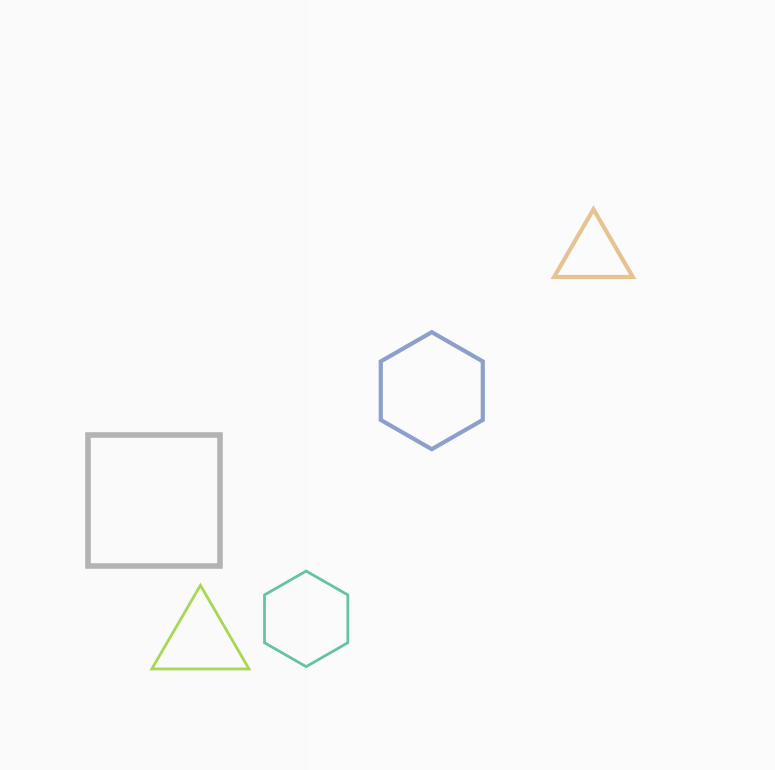[{"shape": "hexagon", "thickness": 1, "radius": 0.31, "center": [0.395, 0.196]}, {"shape": "hexagon", "thickness": 1.5, "radius": 0.38, "center": [0.557, 0.493]}, {"shape": "triangle", "thickness": 1, "radius": 0.36, "center": [0.259, 0.167]}, {"shape": "triangle", "thickness": 1.5, "radius": 0.29, "center": [0.766, 0.67]}, {"shape": "square", "thickness": 2, "radius": 0.42, "center": [0.199, 0.35]}]